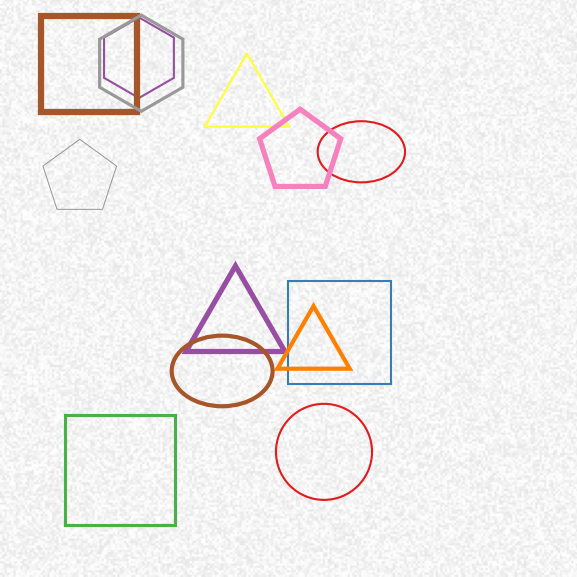[{"shape": "circle", "thickness": 1, "radius": 0.42, "center": [0.561, 0.217]}, {"shape": "oval", "thickness": 1, "radius": 0.38, "center": [0.626, 0.736]}, {"shape": "square", "thickness": 1, "radius": 0.45, "center": [0.588, 0.424]}, {"shape": "square", "thickness": 1.5, "radius": 0.48, "center": [0.207, 0.185]}, {"shape": "triangle", "thickness": 2.5, "radius": 0.49, "center": [0.408, 0.44]}, {"shape": "hexagon", "thickness": 1, "radius": 0.35, "center": [0.241, 0.899]}, {"shape": "triangle", "thickness": 2, "radius": 0.36, "center": [0.543, 0.397]}, {"shape": "triangle", "thickness": 1, "radius": 0.42, "center": [0.428, 0.822]}, {"shape": "oval", "thickness": 2, "radius": 0.44, "center": [0.385, 0.357]}, {"shape": "square", "thickness": 3, "radius": 0.42, "center": [0.155, 0.889]}, {"shape": "pentagon", "thickness": 2.5, "radius": 0.37, "center": [0.52, 0.736]}, {"shape": "pentagon", "thickness": 0.5, "radius": 0.34, "center": [0.138, 0.691]}, {"shape": "hexagon", "thickness": 1.5, "radius": 0.42, "center": [0.245, 0.89]}]